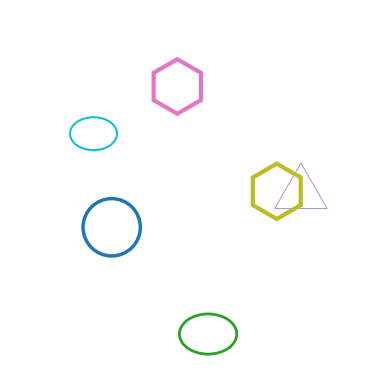[{"shape": "circle", "thickness": 2.5, "radius": 0.37, "center": [0.29, 0.41]}, {"shape": "oval", "thickness": 2, "radius": 0.37, "center": [0.54, 0.132]}, {"shape": "triangle", "thickness": 0.5, "radius": 0.39, "center": [0.782, 0.498]}, {"shape": "hexagon", "thickness": 3, "radius": 0.35, "center": [0.46, 0.775]}, {"shape": "hexagon", "thickness": 3, "radius": 0.36, "center": [0.719, 0.503]}, {"shape": "oval", "thickness": 1.5, "radius": 0.31, "center": [0.243, 0.653]}]